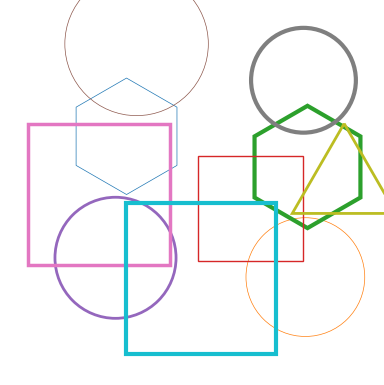[{"shape": "hexagon", "thickness": 0.5, "radius": 0.76, "center": [0.329, 0.646]}, {"shape": "circle", "thickness": 0.5, "radius": 0.77, "center": [0.793, 0.28]}, {"shape": "hexagon", "thickness": 3, "radius": 0.79, "center": [0.799, 0.566]}, {"shape": "square", "thickness": 1, "radius": 0.68, "center": [0.652, 0.459]}, {"shape": "circle", "thickness": 2, "radius": 0.79, "center": [0.3, 0.33]}, {"shape": "circle", "thickness": 0.5, "radius": 0.93, "center": [0.355, 0.886]}, {"shape": "square", "thickness": 2.5, "radius": 0.92, "center": [0.257, 0.494]}, {"shape": "circle", "thickness": 3, "radius": 0.68, "center": [0.788, 0.792]}, {"shape": "triangle", "thickness": 2, "radius": 0.78, "center": [0.894, 0.523]}, {"shape": "square", "thickness": 3, "radius": 0.98, "center": [0.522, 0.277]}]